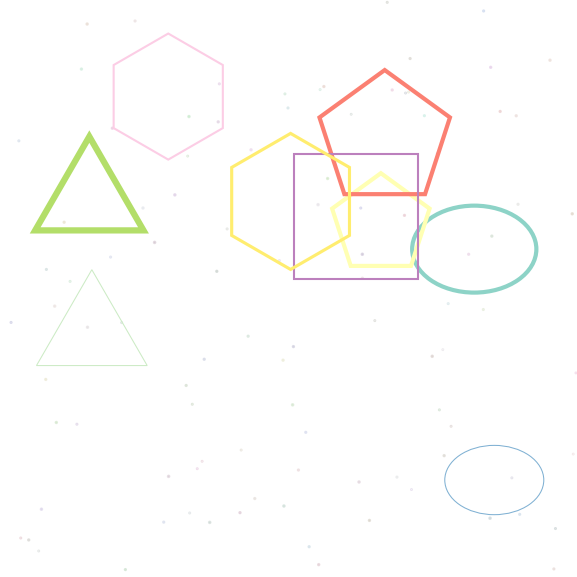[{"shape": "oval", "thickness": 2, "radius": 0.54, "center": [0.821, 0.568]}, {"shape": "pentagon", "thickness": 2, "radius": 0.44, "center": [0.66, 0.61]}, {"shape": "pentagon", "thickness": 2, "radius": 0.59, "center": [0.666, 0.759]}, {"shape": "oval", "thickness": 0.5, "radius": 0.43, "center": [0.856, 0.168]}, {"shape": "triangle", "thickness": 3, "radius": 0.54, "center": [0.155, 0.654]}, {"shape": "hexagon", "thickness": 1, "radius": 0.55, "center": [0.291, 0.832]}, {"shape": "square", "thickness": 1, "radius": 0.54, "center": [0.616, 0.624]}, {"shape": "triangle", "thickness": 0.5, "radius": 0.55, "center": [0.159, 0.421]}, {"shape": "hexagon", "thickness": 1.5, "radius": 0.59, "center": [0.503, 0.65]}]